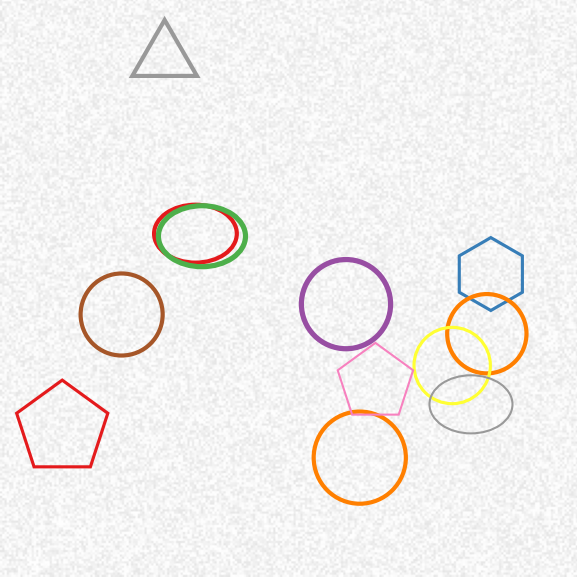[{"shape": "pentagon", "thickness": 1.5, "radius": 0.41, "center": [0.108, 0.258]}, {"shape": "oval", "thickness": 2, "radius": 0.36, "center": [0.338, 0.595]}, {"shape": "hexagon", "thickness": 1.5, "radius": 0.32, "center": [0.85, 0.525]}, {"shape": "oval", "thickness": 2.5, "radius": 0.38, "center": [0.35, 0.59]}, {"shape": "circle", "thickness": 2.5, "radius": 0.39, "center": [0.599, 0.472]}, {"shape": "circle", "thickness": 2, "radius": 0.4, "center": [0.623, 0.207]}, {"shape": "circle", "thickness": 2, "radius": 0.34, "center": [0.843, 0.421]}, {"shape": "circle", "thickness": 1.5, "radius": 0.33, "center": [0.783, 0.366]}, {"shape": "circle", "thickness": 2, "radius": 0.36, "center": [0.211, 0.455]}, {"shape": "pentagon", "thickness": 1, "radius": 0.34, "center": [0.65, 0.337]}, {"shape": "oval", "thickness": 1, "radius": 0.36, "center": [0.816, 0.299]}, {"shape": "triangle", "thickness": 2, "radius": 0.32, "center": [0.285, 0.9]}]